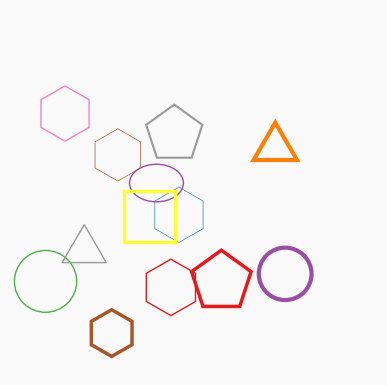[{"shape": "hexagon", "thickness": 1, "radius": 0.37, "center": [0.441, 0.254]}, {"shape": "pentagon", "thickness": 2.5, "radius": 0.4, "center": [0.571, 0.269]}, {"shape": "hexagon", "thickness": 0.5, "radius": 0.36, "center": [0.462, 0.442]}, {"shape": "circle", "thickness": 1, "radius": 0.4, "center": [0.117, 0.269]}, {"shape": "oval", "thickness": 1, "radius": 0.35, "center": [0.404, 0.525]}, {"shape": "circle", "thickness": 3, "radius": 0.34, "center": [0.736, 0.289]}, {"shape": "triangle", "thickness": 3, "radius": 0.32, "center": [0.71, 0.617]}, {"shape": "square", "thickness": 2.5, "radius": 0.33, "center": [0.385, 0.438]}, {"shape": "hexagon", "thickness": 2.5, "radius": 0.3, "center": [0.288, 0.135]}, {"shape": "hexagon", "thickness": 0.5, "radius": 0.34, "center": [0.304, 0.598]}, {"shape": "hexagon", "thickness": 1, "radius": 0.36, "center": [0.168, 0.705]}, {"shape": "triangle", "thickness": 1, "radius": 0.33, "center": [0.217, 0.351]}, {"shape": "pentagon", "thickness": 1.5, "radius": 0.38, "center": [0.45, 0.652]}]